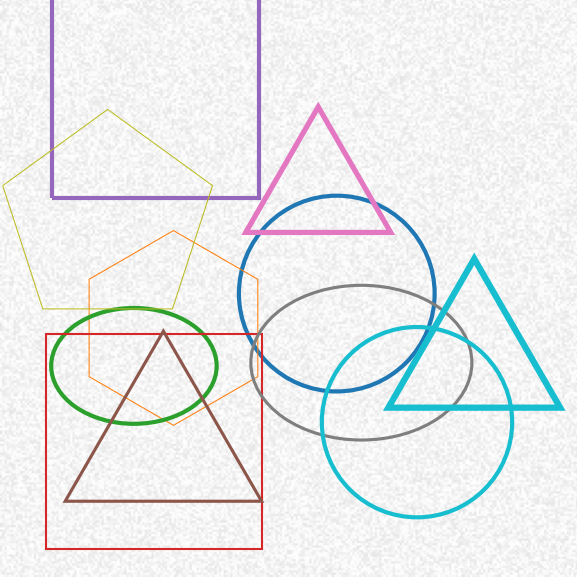[{"shape": "circle", "thickness": 2, "radius": 0.85, "center": [0.583, 0.491]}, {"shape": "hexagon", "thickness": 0.5, "radius": 0.84, "center": [0.3, 0.431]}, {"shape": "oval", "thickness": 2, "radius": 0.72, "center": [0.232, 0.366]}, {"shape": "square", "thickness": 1, "radius": 0.93, "center": [0.266, 0.235]}, {"shape": "square", "thickness": 2, "radius": 0.9, "center": [0.269, 0.836]}, {"shape": "triangle", "thickness": 1.5, "radius": 0.98, "center": [0.283, 0.229]}, {"shape": "triangle", "thickness": 2.5, "radius": 0.72, "center": [0.551, 0.669]}, {"shape": "oval", "thickness": 1.5, "radius": 0.96, "center": [0.626, 0.371]}, {"shape": "pentagon", "thickness": 0.5, "radius": 0.95, "center": [0.186, 0.619]}, {"shape": "circle", "thickness": 2, "radius": 0.82, "center": [0.722, 0.268]}, {"shape": "triangle", "thickness": 3, "radius": 0.86, "center": [0.821, 0.379]}]